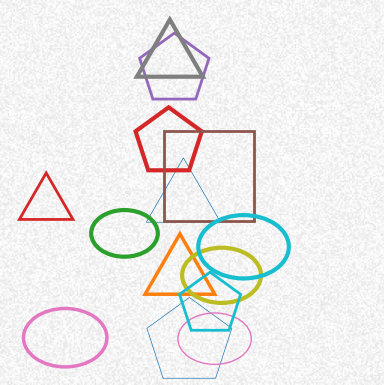[{"shape": "pentagon", "thickness": 0.5, "radius": 0.58, "center": [0.492, 0.111]}, {"shape": "triangle", "thickness": 0.5, "radius": 0.56, "center": [0.476, 0.479]}, {"shape": "triangle", "thickness": 2.5, "radius": 0.52, "center": [0.467, 0.288]}, {"shape": "oval", "thickness": 3, "radius": 0.43, "center": [0.323, 0.394]}, {"shape": "triangle", "thickness": 2, "radius": 0.4, "center": [0.12, 0.47]}, {"shape": "pentagon", "thickness": 3, "radius": 0.45, "center": [0.438, 0.631]}, {"shape": "pentagon", "thickness": 2, "radius": 0.47, "center": [0.453, 0.819]}, {"shape": "square", "thickness": 2, "radius": 0.58, "center": [0.543, 0.542]}, {"shape": "oval", "thickness": 1, "radius": 0.48, "center": [0.557, 0.12]}, {"shape": "oval", "thickness": 2.5, "radius": 0.54, "center": [0.169, 0.123]}, {"shape": "triangle", "thickness": 3, "radius": 0.49, "center": [0.441, 0.85]}, {"shape": "oval", "thickness": 3, "radius": 0.51, "center": [0.575, 0.285]}, {"shape": "pentagon", "thickness": 2, "radius": 0.42, "center": [0.546, 0.21]}, {"shape": "oval", "thickness": 3, "radius": 0.59, "center": [0.633, 0.359]}]